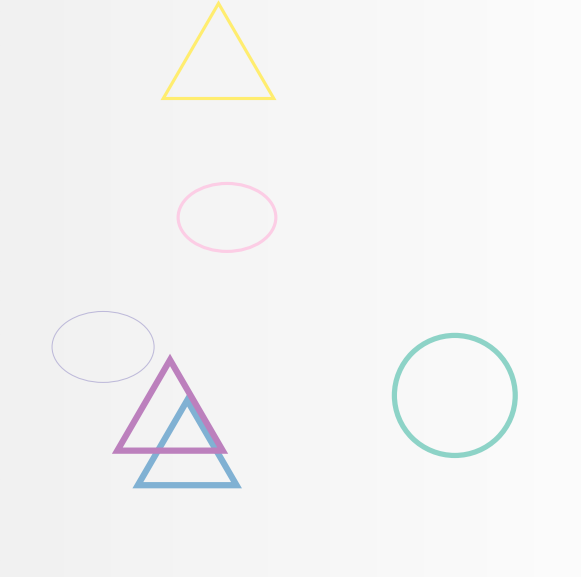[{"shape": "circle", "thickness": 2.5, "radius": 0.52, "center": [0.782, 0.314]}, {"shape": "oval", "thickness": 0.5, "radius": 0.44, "center": [0.177, 0.398]}, {"shape": "triangle", "thickness": 3, "radius": 0.49, "center": [0.322, 0.208]}, {"shape": "oval", "thickness": 1.5, "radius": 0.42, "center": [0.391, 0.623]}, {"shape": "triangle", "thickness": 3, "radius": 0.52, "center": [0.293, 0.271]}, {"shape": "triangle", "thickness": 1.5, "radius": 0.55, "center": [0.376, 0.883]}]